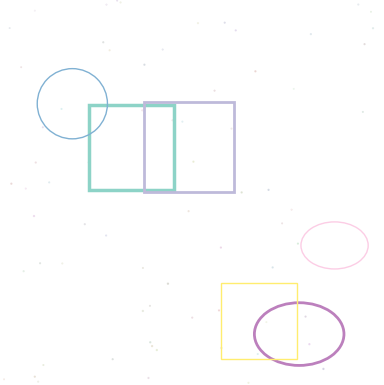[{"shape": "square", "thickness": 2.5, "radius": 0.55, "center": [0.341, 0.617]}, {"shape": "square", "thickness": 2, "radius": 0.58, "center": [0.492, 0.618]}, {"shape": "circle", "thickness": 1, "radius": 0.46, "center": [0.188, 0.731]}, {"shape": "oval", "thickness": 1, "radius": 0.44, "center": [0.869, 0.363]}, {"shape": "oval", "thickness": 2, "radius": 0.58, "center": [0.777, 0.132]}, {"shape": "square", "thickness": 1, "radius": 0.49, "center": [0.672, 0.165]}]